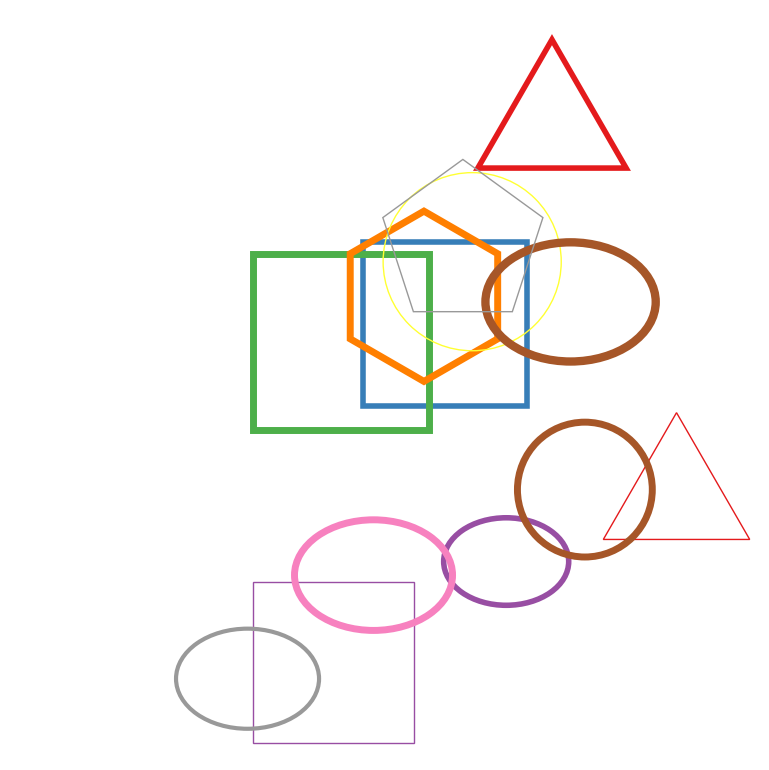[{"shape": "triangle", "thickness": 0.5, "radius": 0.55, "center": [0.879, 0.354]}, {"shape": "triangle", "thickness": 2, "radius": 0.56, "center": [0.717, 0.837]}, {"shape": "square", "thickness": 2, "radius": 0.53, "center": [0.578, 0.579]}, {"shape": "square", "thickness": 2.5, "radius": 0.57, "center": [0.443, 0.555]}, {"shape": "square", "thickness": 0.5, "radius": 0.52, "center": [0.434, 0.139]}, {"shape": "oval", "thickness": 2, "radius": 0.41, "center": [0.657, 0.271]}, {"shape": "hexagon", "thickness": 2.5, "radius": 0.55, "center": [0.551, 0.615]}, {"shape": "circle", "thickness": 0.5, "radius": 0.58, "center": [0.613, 0.66]}, {"shape": "oval", "thickness": 3, "radius": 0.55, "center": [0.741, 0.608]}, {"shape": "circle", "thickness": 2.5, "radius": 0.44, "center": [0.76, 0.364]}, {"shape": "oval", "thickness": 2.5, "radius": 0.51, "center": [0.485, 0.253]}, {"shape": "oval", "thickness": 1.5, "radius": 0.46, "center": [0.321, 0.119]}, {"shape": "pentagon", "thickness": 0.5, "radius": 0.55, "center": [0.601, 0.684]}]